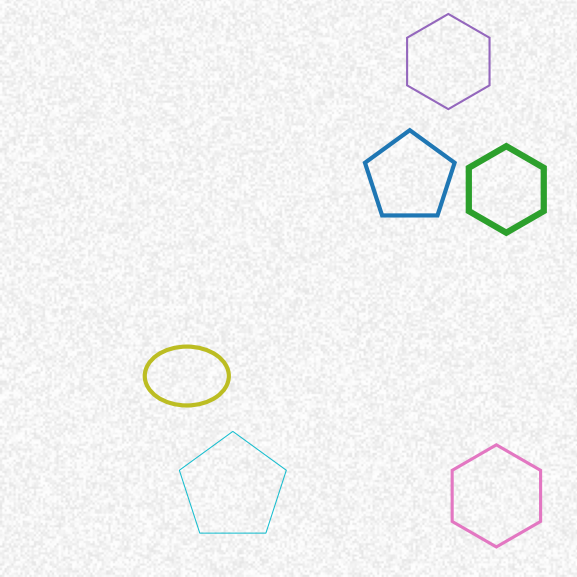[{"shape": "pentagon", "thickness": 2, "radius": 0.41, "center": [0.71, 0.692]}, {"shape": "hexagon", "thickness": 3, "radius": 0.37, "center": [0.877, 0.671]}, {"shape": "hexagon", "thickness": 1, "radius": 0.41, "center": [0.776, 0.893]}, {"shape": "hexagon", "thickness": 1.5, "radius": 0.44, "center": [0.86, 0.14]}, {"shape": "oval", "thickness": 2, "radius": 0.36, "center": [0.323, 0.348]}, {"shape": "pentagon", "thickness": 0.5, "radius": 0.49, "center": [0.403, 0.155]}]